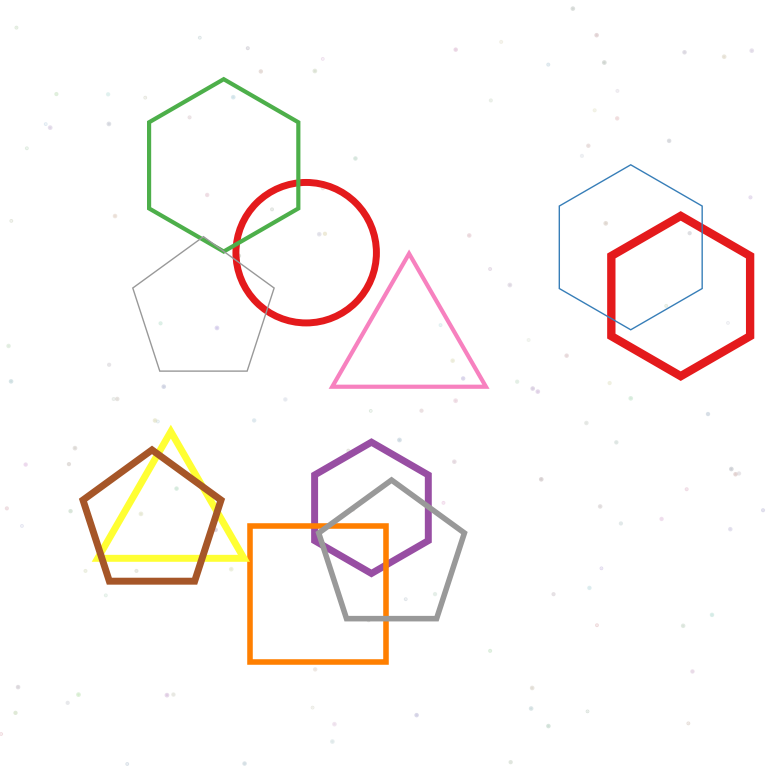[{"shape": "hexagon", "thickness": 3, "radius": 0.52, "center": [0.884, 0.616]}, {"shape": "circle", "thickness": 2.5, "radius": 0.46, "center": [0.398, 0.672]}, {"shape": "hexagon", "thickness": 0.5, "radius": 0.54, "center": [0.819, 0.679]}, {"shape": "hexagon", "thickness": 1.5, "radius": 0.56, "center": [0.291, 0.785]}, {"shape": "hexagon", "thickness": 2.5, "radius": 0.43, "center": [0.482, 0.34]}, {"shape": "square", "thickness": 2, "radius": 0.44, "center": [0.413, 0.229]}, {"shape": "triangle", "thickness": 2.5, "radius": 0.55, "center": [0.222, 0.33]}, {"shape": "pentagon", "thickness": 2.5, "radius": 0.47, "center": [0.197, 0.321]}, {"shape": "triangle", "thickness": 1.5, "radius": 0.58, "center": [0.531, 0.555]}, {"shape": "pentagon", "thickness": 0.5, "radius": 0.48, "center": [0.264, 0.596]}, {"shape": "pentagon", "thickness": 2, "radius": 0.5, "center": [0.509, 0.277]}]